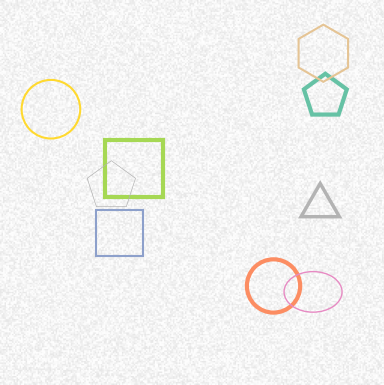[{"shape": "pentagon", "thickness": 3, "radius": 0.29, "center": [0.845, 0.75]}, {"shape": "circle", "thickness": 3, "radius": 0.35, "center": [0.71, 0.257]}, {"shape": "square", "thickness": 1.5, "radius": 0.3, "center": [0.311, 0.395]}, {"shape": "oval", "thickness": 1, "radius": 0.38, "center": [0.813, 0.242]}, {"shape": "square", "thickness": 3, "radius": 0.37, "center": [0.348, 0.563]}, {"shape": "circle", "thickness": 1.5, "radius": 0.38, "center": [0.132, 0.716]}, {"shape": "hexagon", "thickness": 1.5, "radius": 0.37, "center": [0.84, 0.862]}, {"shape": "triangle", "thickness": 2.5, "radius": 0.29, "center": [0.832, 0.466]}, {"shape": "pentagon", "thickness": 0.5, "radius": 0.33, "center": [0.289, 0.517]}]